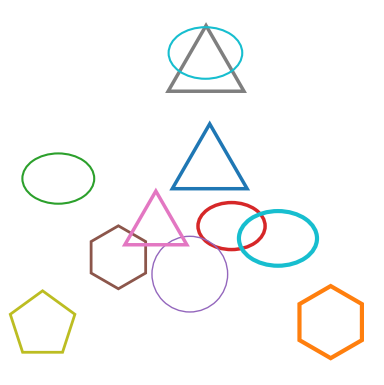[{"shape": "triangle", "thickness": 2.5, "radius": 0.56, "center": [0.545, 0.566]}, {"shape": "hexagon", "thickness": 3, "radius": 0.47, "center": [0.859, 0.163]}, {"shape": "oval", "thickness": 1.5, "radius": 0.47, "center": [0.151, 0.536]}, {"shape": "oval", "thickness": 2.5, "radius": 0.44, "center": [0.601, 0.413]}, {"shape": "circle", "thickness": 1, "radius": 0.49, "center": [0.493, 0.288]}, {"shape": "hexagon", "thickness": 2, "radius": 0.41, "center": [0.307, 0.332]}, {"shape": "triangle", "thickness": 2.5, "radius": 0.46, "center": [0.405, 0.411]}, {"shape": "triangle", "thickness": 2.5, "radius": 0.57, "center": [0.535, 0.82]}, {"shape": "pentagon", "thickness": 2, "radius": 0.44, "center": [0.111, 0.156]}, {"shape": "oval", "thickness": 3, "radius": 0.51, "center": [0.722, 0.381]}, {"shape": "oval", "thickness": 1.5, "radius": 0.48, "center": [0.534, 0.862]}]